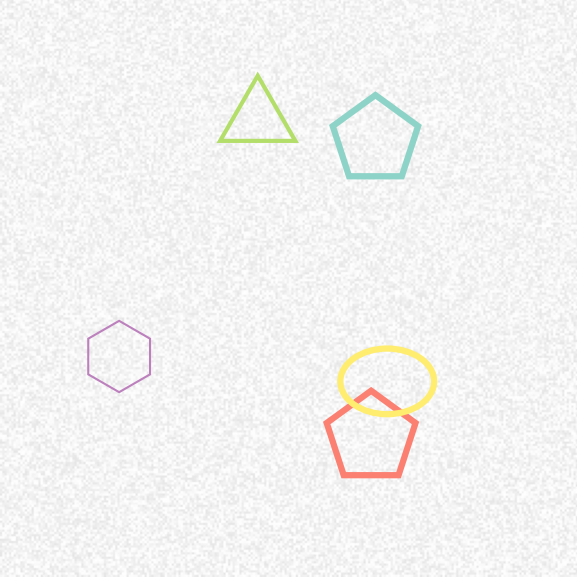[{"shape": "pentagon", "thickness": 3, "radius": 0.39, "center": [0.65, 0.757]}, {"shape": "pentagon", "thickness": 3, "radius": 0.4, "center": [0.643, 0.242]}, {"shape": "triangle", "thickness": 2, "radius": 0.38, "center": [0.446, 0.793]}, {"shape": "hexagon", "thickness": 1, "radius": 0.31, "center": [0.206, 0.382]}, {"shape": "oval", "thickness": 3, "radius": 0.41, "center": [0.671, 0.339]}]